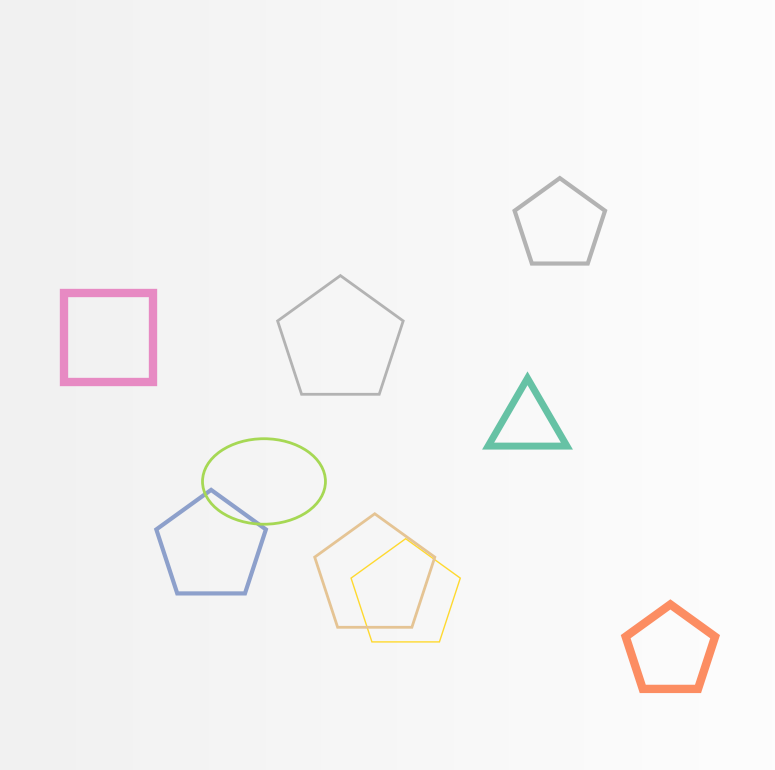[{"shape": "triangle", "thickness": 2.5, "radius": 0.29, "center": [0.681, 0.45]}, {"shape": "pentagon", "thickness": 3, "radius": 0.3, "center": [0.865, 0.154]}, {"shape": "pentagon", "thickness": 1.5, "radius": 0.37, "center": [0.272, 0.289]}, {"shape": "square", "thickness": 3, "radius": 0.29, "center": [0.14, 0.562]}, {"shape": "oval", "thickness": 1, "radius": 0.4, "center": [0.341, 0.375]}, {"shape": "pentagon", "thickness": 0.5, "radius": 0.37, "center": [0.523, 0.226]}, {"shape": "pentagon", "thickness": 1, "radius": 0.41, "center": [0.484, 0.251]}, {"shape": "pentagon", "thickness": 1.5, "radius": 0.31, "center": [0.722, 0.707]}, {"shape": "pentagon", "thickness": 1, "radius": 0.43, "center": [0.439, 0.557]}]